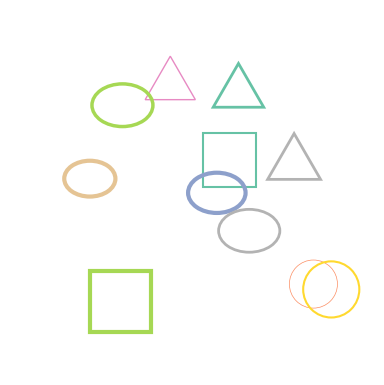[{"shape": "square", "thickness": 1.5, "radius": 0.35, "center": [0.597, 0.584]}, {"shape": "triangle", "thickness": 2, "radius": 0.38, "center": [0.619, 0.759]}, {"shape": "circle", "thickness": 0.5, "radius": 0.31, "center": [0.814, 0.262]}, {"shape": "oval", "thickness": 3, "radius": 0.37, "center": [0.563, 0.499]}, {"shape": "triangle", "thickness": 1, "radius": 0.38, "center": [0.442, 0.779]}, {"shape": "oval", "thickness": 2.5, "radius": 0.4, "center": [0.318, 0.727]}, {"shape": "square", "thickness": 3, "radius": 0.4, "center": [0.313, 0.217]}, {"shape": "circle", "thickness": 1.5, "radius": 0.36, "center": [0.86, 0.248]}, {"shape": "oval", "thickness": 3, "radius": 0.33, "center": [0.233, 0.536]}, {"shape": "triangle", "thickness": 2, "radius": 0.4, "center": [0.764, 0.574]}, {"shape": "oval", "thickness": 2, "radius": 0.4, "center": [0.647, 0.401]}]